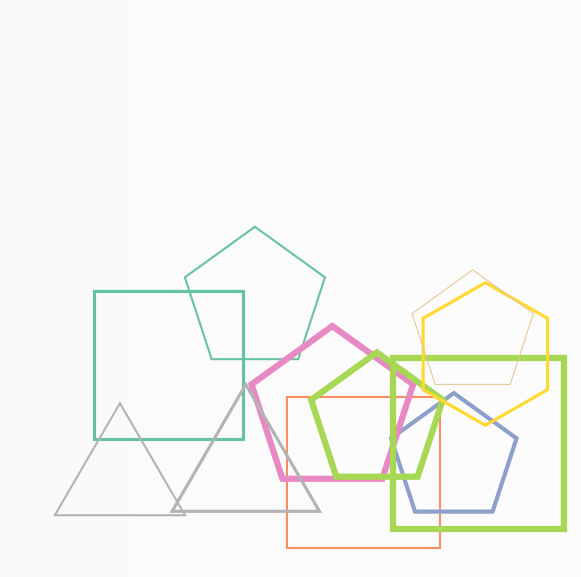[{"shape": "pentagon", "thickness": 1, "radius": 0.63, "center": [0.439, 0.48]}, {"shape": "square", "thickness": 1.5, "radius": 0.64, "center": [0.291, 0.366]}, {"shape": "square", "thickness": 1, "radius": 0.66, "center": [0.625, 0.181]}, {"shape": "pentagon", "thickness": 2, "radius": 0.57, "center": [0.781, 0.205]}, {"shape": "pentagon", "thickness": 3, "radius": 0.73, "center": [0.572, 0.288]}, {"shape": "pentagon", "thickness": 3, "radius": 0.59, "center": [0.649, 0.27]}, {"shape": "square", "thickness": 3, "radius": 0.74, "center": [0.823, 0.231]}, {"shape": "hexagon", "thickness": 1.5, "radius": 0.62, "center": [0.835, 0.386]}, {"shape": "pentagon", "thickness": 0.5, "radius": 0.55, "center": [0.813, 0.422]}, {"shape": "triangle", "thickness": 1, "radius": 0.65, "center": [0.206, 0.172]}, {"shape": "triangle", "thickness": 1.5, "radius": 0.73, "center": [0.423, 0.187]}]